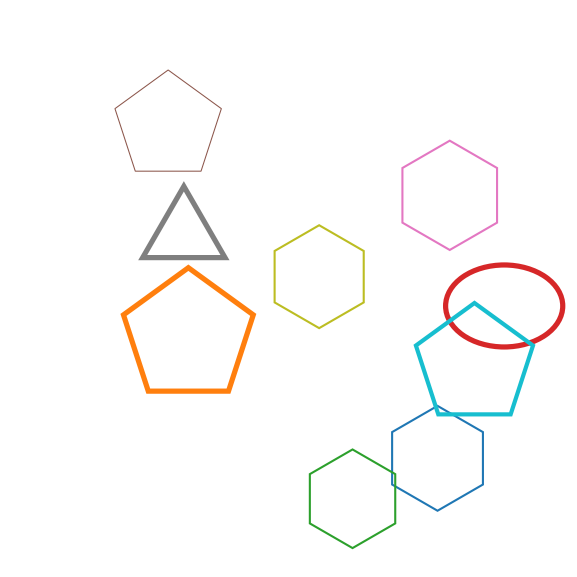[{"shape": "hexagon", "thickness": 1, "radius": 0.45, "center": [0.758, 0.206]}, {"shape": "pentagon", "thickness": 2.5, "radius": 0.59, "center": [0.326, 0.417]}, {"shape": "hexagon", "thickness": 1, "radius": 0.43, "center": [0.61, 0.135]}, {"shape": "oval", "thickness": 2.5, "radius": 0.51, "center": [0.873, 0.469]}, {"shape": "pentagon", "thickness": 0.5, "radius": 0.48, "center": [0.291, 0.781]}, {"shape": "hexagon", "thickness": 1, "radius": 0.47, "center": [0.779, 0.661]}, {"shape": "triangle", "thickness": 2.5, "radius": 0.41, "center": [0.318, 0.594]}, {"shape": "hexagon", "thickness": 1, "radius": 0.45, "center": [0.553, 0.52]}, {"shape": "pentagon", "thickness": 2, "radius": 0.53, "center": [0.822, 0.368]}]